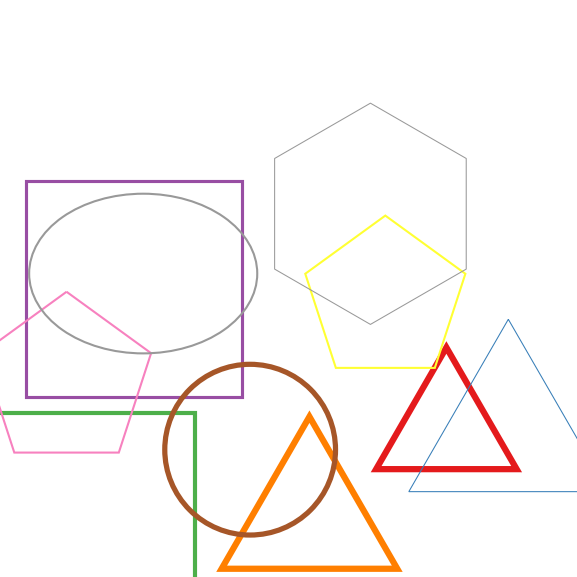[{"shape": "triangle", "thickness": 3, "radius": 0.7, "center": [0.773, 0.257]}, {"shape": "triangle", "thickness": 0.5, "radius": 0.99, "center": [0.88, 0.247]}, {"shape": "square", "thickness": 2, "radius": 0.92, "center": [0.155, 0.101]}, {"shape": "square", "thickness": 1.5, "radius": 0.94, "center": [0.232, 0.499]}, {"shape": "triangle", "thickness": 3, "radius": 0.88, "center": [0.536, 0.102]}, {"shape": "pentagon", "thickness": 1, "radius": 0.73, "center": [0.667, 0.48]}, {"shape": "circle", "thickness": 2.5, "radius": 0.74, "center": [0.433, 0.22]}, {"shape": "pentagon", "thickness": 1, "radius": 0.77, "center": [0.115, 0.34]}, {"shape": "oval", "thickness": 1, "radius": 0.99, "center": [0.248, 0.525]}, {"shape": "hexagon", "thickness": 0.5, "radius": 0.96, "center": [0.641, 0.629]}]